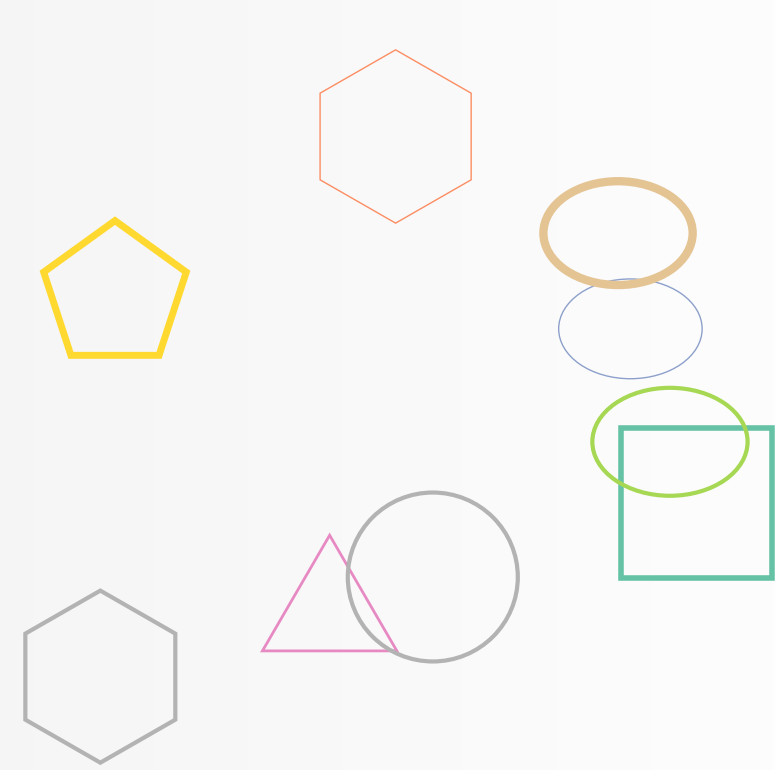[{"shape": "square", "thickness": 2, "radius": 0.49, "center": [0.898, 0.347]}, {"shape": "hexagon", "thickness": 0.5, "radius": 0.56, "center": [0.51, 0.823]}, {"shape": "oval", "thickness": 0.5, "radius": 0.46, "center": [0.813, 0.573]}, {"shape": "triangle", "thickness": 1, "radius": 0.5, "center": [0.425, 0.205]}, {"shape": "oval", "thickness": 1.5, "radius": 0.5, "center": [0.864, 0.426]}, {"shape": "pentagon", "thickness": 2.5, "radius": 0.48, "center": [0.148, 0.617]}, {"shape": "oval", "thickness": 3, "radius": 0.48, "center": [0.797, 0.697]}, {"shape": "hexagon", "thickness": 1.5, "radius": 0.56, "center": [0.129, 0.121]}, {"shape": "circle", "thickness": 1.5, "radius": 0.55, "center": [0.558, 0.251]}]